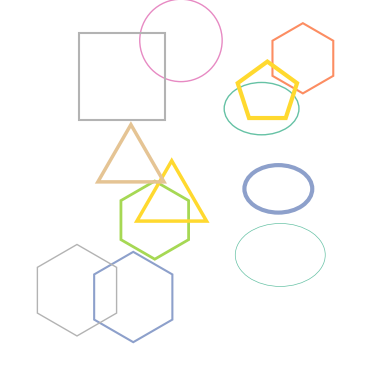[{"shape": "oval", "thickness": 0.5, "radius": 0.58, "center": [0.728, 0.338]}, {"shape": "oval", "thickness": 1, "radius": 0.49, "center": [0.679, 0.718]}, {"shape": "hexagon", "thickness": 1.5, "radius": 0.46, "center": [0.787, 0.849]}, {"shape": "hexagon", "thickness": 1.5, "radius": 0.59, "center": [0.346, 0.229]}, {"shape": "oval", "thickness": 3, "radius": 0.44, "center": [0.723, 0.509]}, {"shape": "circle", "thickness": 1, "radius": 0.54, "center": [0.47, 0.895]}, {"shape": "hexagon", "thickness": 2, "radius": 0.51, "center": [0.402, 0.428]}, {"shape": "triangle", "thickness": 2.5, "radius": 0.52, "center": [0.446, 0.478]}, {"shape": "pentagon", "thickness": 3, "radius": 0.41, "center": [0.694, 0.759]}, {"shape": "triangle", "thickness": 2.5, "radius": 0.5, "center": [0.34, 0.577]}, {"shape": "square", "thickness": 1.5, "radius": 0.56, "center": [0.317, 0.801]}, {"shape": "hexagon", "thickness": 1, "radius": 0.59, "center": [0.2, 0.246]}]